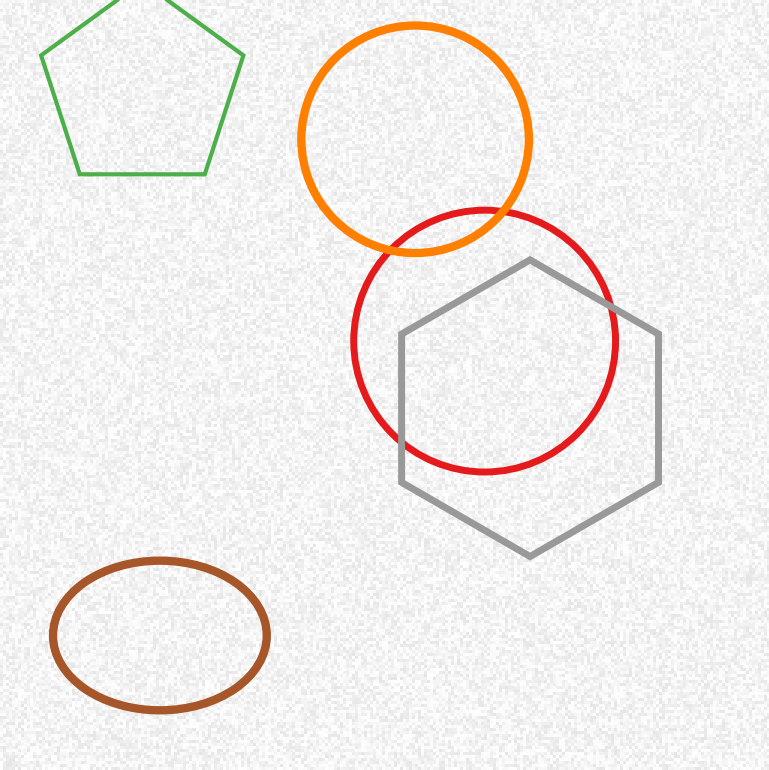[{"shape": "circle", "thickness": 2.5, "radius": 0.85, "center": [0.629, 0.557]}, {"shape": "pentagon", "thickness": 1.5, "radius": 0.69, "center": [0.185, 0.885]}, {"shape": "circle", "thickness": 3, "radius": 0.74, "center": [0.539, 0.819]}, {"shape": "oval", "thickness": 3, "radius": 0.69, "center": [0.208, 0.175]}, {"shape": "hexagon", "thickness": 2.5, "radius": 0.96, "center": [0.688, 0.47]}]